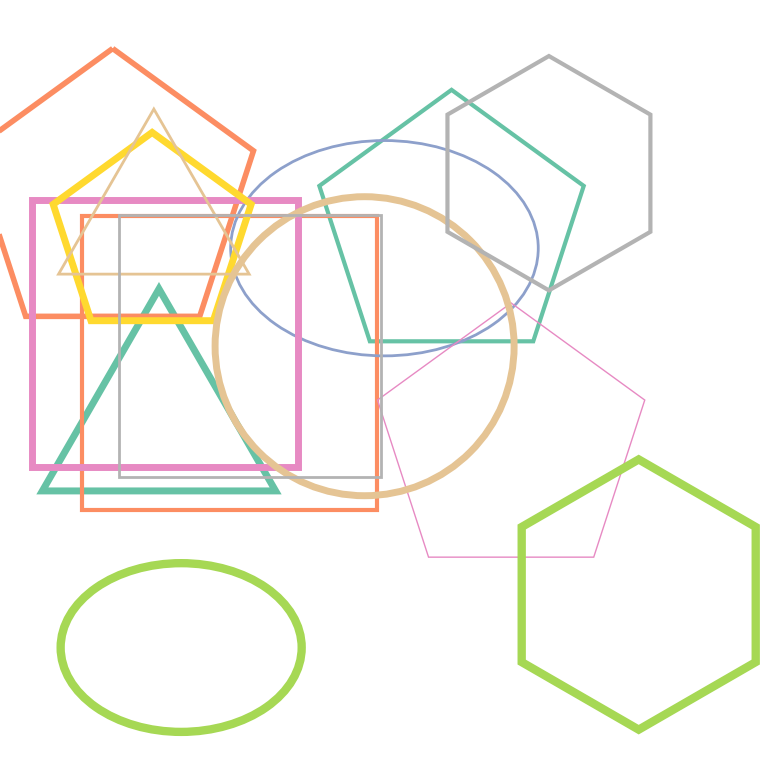[{"shape": "pentagon", "thickness": 1.5, "radius": 0.9, "center": [0.586, 0.703]}, {"shape": "triangle", "thickness": 2.5, "radius": 0.87, "center": [0.206, 0.45]}, {"shape": "square", "thickness": 1.5, "radius": 0.96, "center": [0.298, 0.529]}, {"shape": "pentagon", "thickness": 2, "radius": 0.96, "center": [0.146, 0.745]}, {"shape": "oval", "thickness": 1, "radius": 1.0, "center": [0.499, 0.678]}, {"shape": "square", "thickness": 2.5, "radius": 0.87, "center": [0.214, 0.567]}, {"shape": "pentagon", "thickness": 0.5, "radius": 0.91, "center": [0.664, 0.424]}, {"shape": "hexagon", "thickness": 3, "radius": 0.88, "center": [0.829, 0.228]}, {"shape": "oval", "thickness": 3, "radius": 0.78, "center": [0.235, 0.159]}, {"shape": "pentagon", "thickness": 2.5, "radius": 0.68, "center": [0.198, 0.693]}, {"shape": "circle", "thickness": 2.5, "radius": 0.97, "center": [0.474, 0.55]}, {"shape": "triangle", "thickness": 1, "radius": 0.71, "center": [0.2, 0.715]}, {"shape": "square", "thickness": 1, "radius": 0.85, "center": [0.325, 0.55]}, {"shape": "hexagon", "thickness": 1.5, "radius": 0.76, "center": [0.713, 0.775]}]